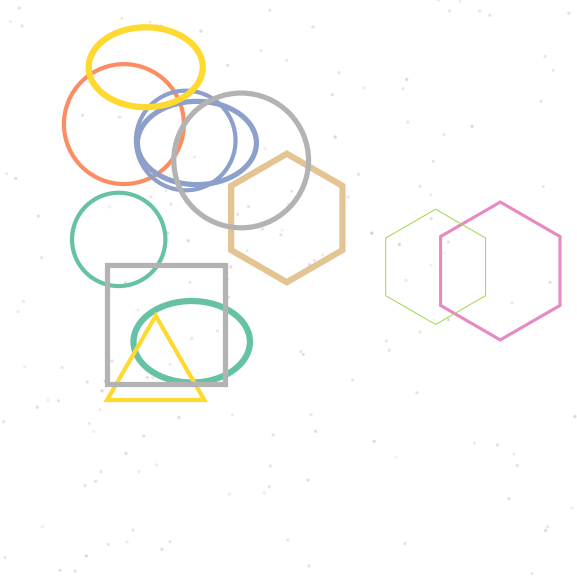[{"shape": "circle", "thickness": 2, "radius": 0.4, "center": [0.206, 0.585]}, {"shape": "oval", "thickness": 3, "radius": 0.5, "center": [0.332, 0.407]}, {"shape": "circle", "thickness": 2, "radius": 0.52, "center": [0.215, 0.784]}, {"shape": "oval", "thickness": 2.5, "radius": 0.52, "center": [0.341, 0.752]}, {"shape": "circle", "thickness": 2, "radius": 0.43, "center": [0.322, 0.756]}, {"shape": "hexagon", "thickness": 1.5, "radius": 0.6, "center": [0.866, 0.53]}, {"shape": "hexagon", "thickness": 0.5, "radius": 0.5, "center": [0.754, 0.537]}, {"shape": "oval", "thickness": 3, "radius": 0.49, "center": [0.252, 0.883]}, {"shape": "triangle", "thickness": 2, "radius": 0.49, "center": [0.27, 0.355]}, {"shape": "hexagon", "thickness": 3, "radius": 0.56, "center": [0.497, 0.622]}, {"shape": "circle", "thickness": 2.5, "radius": 0.58, "center": [0.418, 0.721]}, {"shape": "square", "thickness": 2.5, "radius": 0.51, "center": [0.287, 0.437]}]